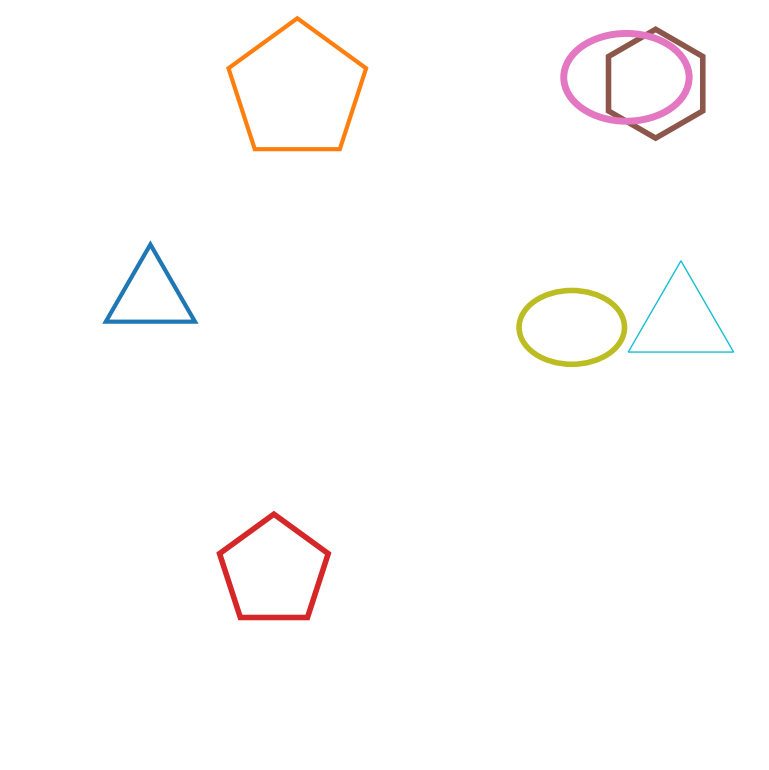[{"shape": "triangle", "thickness": 1.5, "radius": 0.33, "center": [0.195, 0.616]}, {"shape": "pentagon", "thickness": 1.5, "radius": 0.47, "center": [0.386, 0.882]}, {"shape": "pentagon", "thickness": 2, "radius": 0.37, "center": [0.356, 0.258]}, {"shape": "hexagon", "thickness": 2, "radius": 0.35, "center": [0.851, 0.891]}, {"shape": "oval", "thickness": 2.5, "radius": 0.41, "center": [0.814, 0.9]}, {"shape": "oval", "thickness": 2, "radius": 0.34, "center": [0.743, 0.575]}, {"shape": "triangle", "thickness": 0.5, "radius": 0.39, "center": [0.884, 0.582]}]